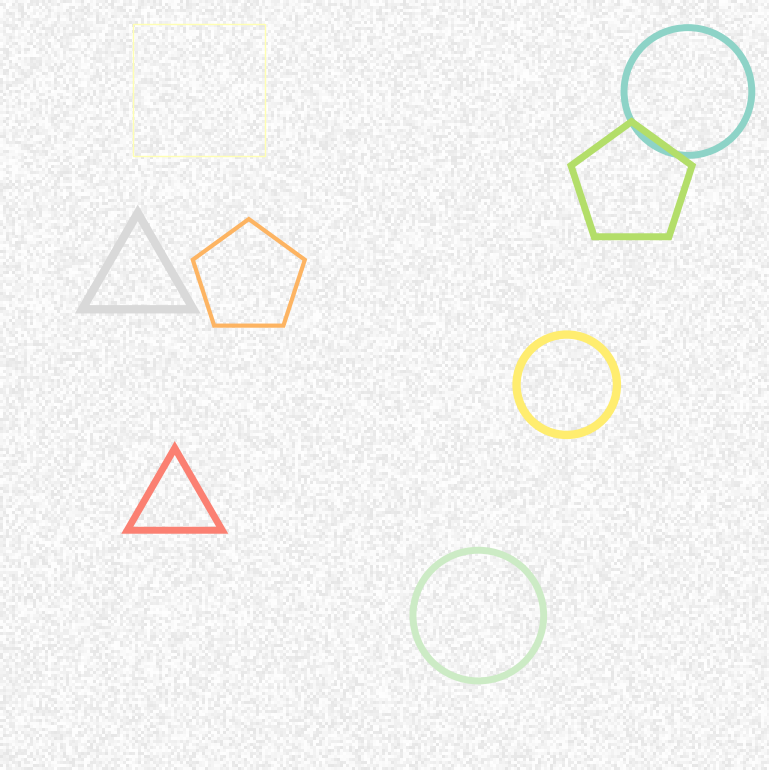[{"shape": "circle", "thickness": 2.5, "radius": 0.41, "center": [0.893, 0.881]}, {"shape": "square", "thickness": 0.5, "radius": 0.43, "center": [0.258, 0.883]}, {"shape": "triangle", "thickness": 2.5, "radius": 0.36, "center": [0.227, 0.347]}, {"shape": "pentagon", "thickness": 1.5, "radius": 0.38, "center": [0.323, 0.639]}, {"shape": "pentagon", "thickness": 2.5, "radius": 0.41, "center": [0.82, 0.759]}, {"shape": "triangle", "thickness": 3, "radius": 0.42, "center": [0.179, 0.64]}, {"shape": "circle", "thickness": 2.5, "radius": 0.42, "center": [0.621, 0.201]}, {"shape": "circle", "thickness": 3, "radius": 0.33, "center": [0.736, 0.5]}]